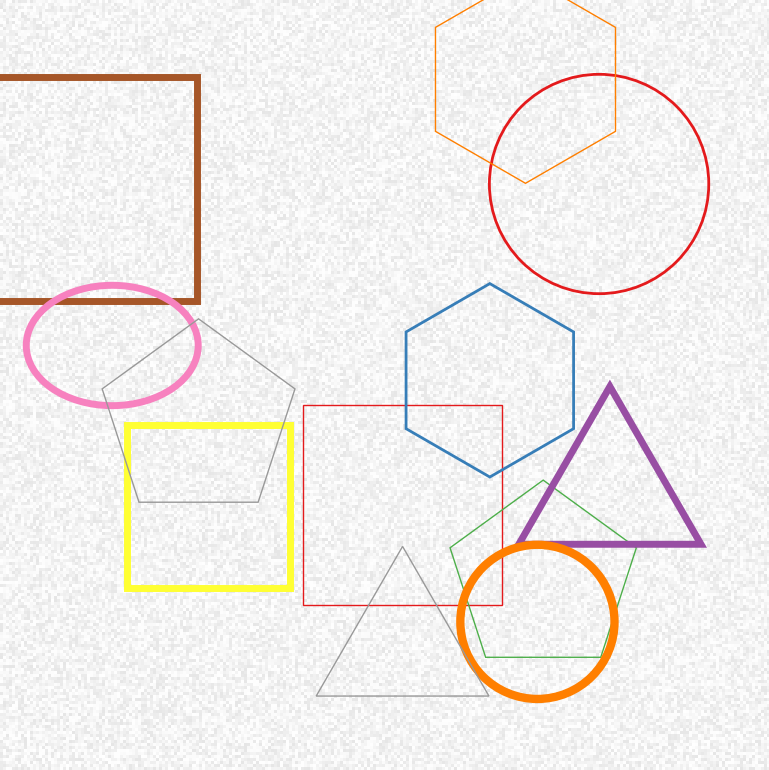[{"shape": "circle", "thickness": 1, "radius": 0.71, "center": [0.778, 0.761]}, {"shape": "square", "thickness": 0.5, "radius": 0.65, "center": [0.523, 0.344]}, {"shape": "hexagon", "thickness": 1, "radius": 0.63, "center": [0.636, 0.506]}, {"shape": "pentagon", "thickness": 0.5, "radius": 0.64, "center": [0.705, 0.249]}, {"shape": "triangle", "thickness": 2.5, "radius": 0.68, "center": [0.792, 0.361]}, {"shape": "hexagon", "thickness": 0.5, "radius": 0.67, "center": [0.682, 0.897]}, {"shape": "circle", "thickness": 3, "radius": 0.5, "center": [0.698, 0.192]}, {"shape": "square", "thickness": 2.5, "radius": 0.53, "center": [0.271, 0.342]}, {"shape": "square", "thickness": 2.5, "radius": 0.73, "center": [0.111, 0.755]}, {"shape": "oval", "thickness": 2.5, "radius": 0.56, "center": [0.146, 0.551]}, {"shape": "triangle", "thickness": 0.5, "radius": 0.65, "center": [0.523, 0.161]}, {"shape": "pentagon", "thickness": 0.5, "radius": 0.66, "center": [0.258, 0.454]}]